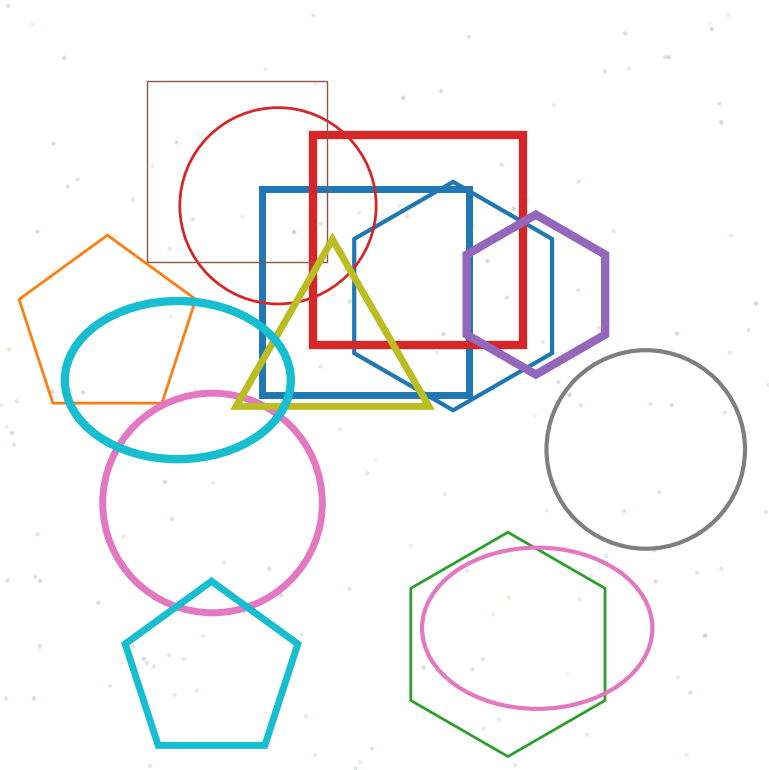[{"shape": "square", "thickness": 2.5, "radius": 0.67, "center": [0.474, 0.621]}, {"shape": "hexagon", "thickness": 1.5, "radius": 0.74, "center": [0.588, 0.616]}, {"shape": "pentagon", "thickness": 1, "radius": 0.6, "center": [0.139, 0.574]}, {"shape": "hexagon", "thickness": 1, "radius": 0.73, "center": [0.66, 0.163]}, {"shape": "square", "thickness": 3, "radius": 0.68, "center": [0.543, 0.689]}, {"shape": "circle", "thickness": 1, "radius": 0.64, "center": [0.361, 0.733]}, {"shape": "hexagon", "thickness": 3, "radius": 0.52, "center": [0.696, 0.617]}, {"shape": "square", "thickness": 0.5, "radius": 0.59, "center": [0.308, 0.777]}, {"shape": "circle", "thickness": 2.5, "radius": 0.71, "center": [0.276, 0.347]}, {"shape": "oval", "thickness": 1.5, "radius": 0.75, "center": [0.698, 0.184]}, {"shape": "circle", "thickness": 1.5, "radius": 0.64, "center": [0.839, 0.416]}, {"shape": "triangle", "thickness": 2.5, "radius": 0.72, "center": [0.432, 0.544]}, {"shape": "pentagon", "thickness": 2.5, "radius": 0.59, "center": [0.275, 0.127]}, {"shape": "oval", "thickness": 3, "radius": 0.73, "center": [0.231, 0.506]}]